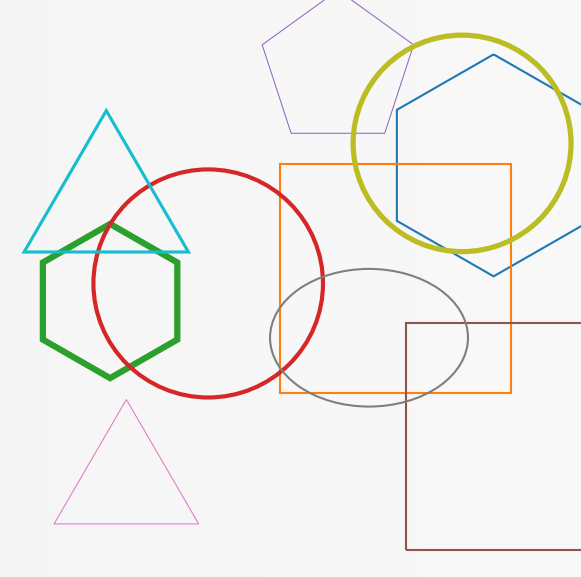[{"shape": "hexagon", "thickness": 1, "radius": 0.96, "center": [0.849, 0.713]}, {"shape": "square", "thickness": 1, "radius": 0.99, "center": [0.68, 0.516]}, {"shape": "hexagon", "thickness": 3, "radius": 0.67, "center": [0.189, 0.478]}, {"shape": "circle", "thickness": 2, "radius": 0.99, "center": [0.358, 0.508]}, {"shape": "pentagon", "thickness": 0.5, "radius": 0.68, "center": [0.581, 0.879]}, {"shape": "square", "thickness": 1, "radius": 0.98, "center": [0.895, 0.243]}, {"shape": "triangle", "thickness": 0.5, "radius": 0.72, "center": [0.217, 0.164]}, {"shape": "oval", "thickness": 1, "radius": 0.85, "center": [0.635, 0.414]}, {"shape": "circle", "thickness": 2.5, "radius": 0.94, "center": [0.795, 0.751]}, {"shape": "triangle", "thickness": 1.5, "radius": 0.82, "center": [0.183, 0.644]}]